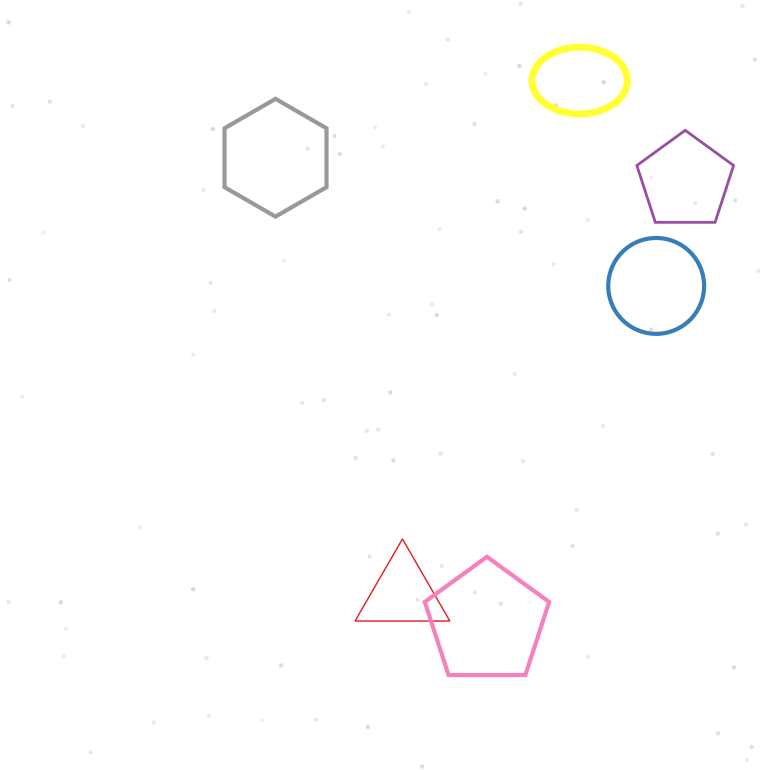[{"shape": "triangle", "thickness": 0.5, "radius": 0.36, "center": [0.523, 0.229]}, {"shape": "circle", "thickness": 1.5, "radius": 0.31, "center": [0.852, 0.629]}, {"shape": "pentagon", "thickness": 1, "radius": 0.33, "center": [0.89, 0.765]}, {"shape": "oval", "thickness": 2.5, "radius": 0.31, "center": [0.753, 0.895]}, {"shape": "pentagon", "thickness": 1.5, "radius": 0.42, "center": [0.632, 0.192]}, {"shape": "hexagon", "thickness": 1.5, "radius": 0.38, "center": [0.358, 0.795]}]